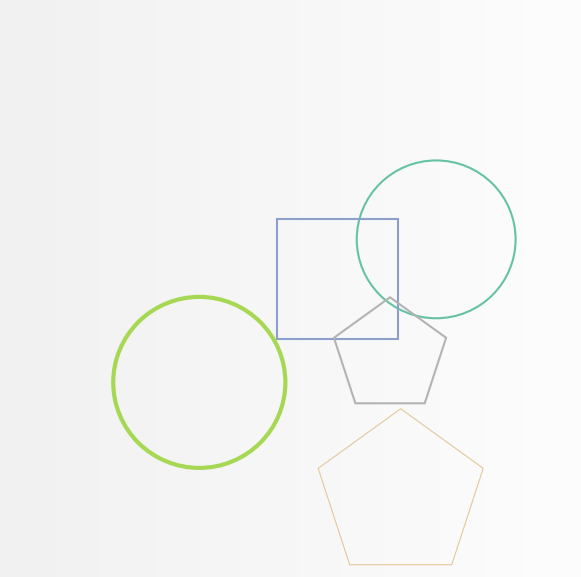[{"shape": "circle", "thickness": 1, "radius": 0.68, "center": [0.75, 0.585]}, {"shape": "square", "thickness": 1, "radius": 0.52, "center": [0.581, 0.516]}, {"shape": "circle", "thickness": 2, "radius": 0.74, "center": [0.343, 0.337]}, {"shape": "pentagon", "thickness": 0.5, "radius": 0.75, "center": [0.689, 0.142]}, {"shape": "pentagon", "thickness": 1, "radius": 0.51, "center": [0.671, 0.383]}]